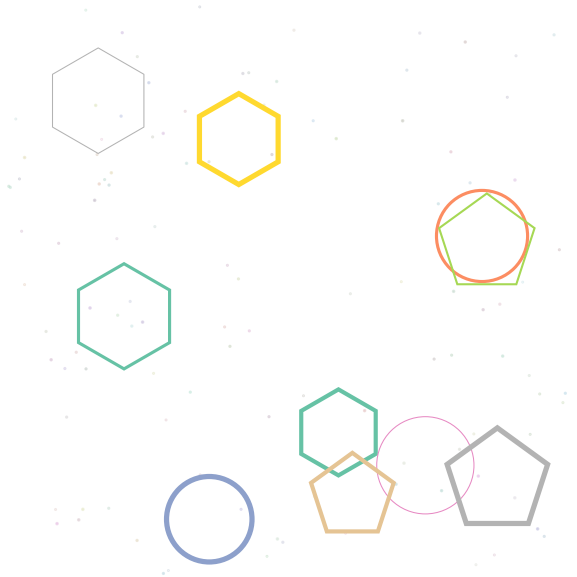[{"shape": "hexagon", "thickness": 2, "radius": 0.37, "center": [0.586, 0.25]}, {"shape": "hexagon", "thickness": 1.5, "radius": 0.46, "center": [0.215, 0.451]}, {"shape": "circle", "thickness": 1.5, "radius": 0.39, "center": [0.835, 0.591]}, {"shape": "circle", "thickness": 2.5, "radius": 0.37, "center": [0.362, 0.1]}, {"shape": "circle", "thickness": 0.5, "radius": 0.42, "center": [0.737, 0.193]}, {"shape": "pentagon", "thickness": 1, "radius": 0.43, "center": [0.843, 0.577]}, {"shape": "hexagon", "thickness": 2.5, "radius": 0.39, "center": [0.413, 0.758]}, {"shape": "pentagon", "thickness": 2, "radius": 0.38, "center": [0.61, 0.14]}, {"shape": "hexagon", "thickness": 0.5, "radius": 0.46, "center": [0.17, 0.825]}, {"shape": "pentagon", "thickness": 2.5, "radius": 0.46, "center": [0.861, 0.167]}]